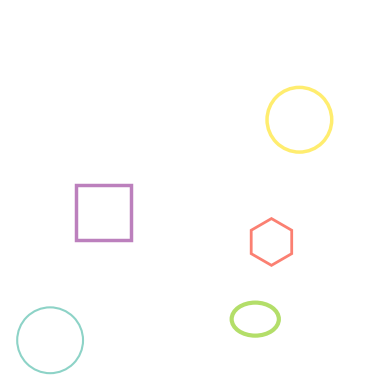[{"shape": "circle", "thickness": 1.5, "radius": 0.43, "center": [0.13, 0.116]}, {"shape": "hexagon", "thickness": 2, "radius": 0.3, "center": [0.705, 0.372]}, {"shape": "oval", "thickness": 3, "radius": 0.31, "center": [0.663, 0.171]}, {"shape": "square", "thickness": 2.5, "radius": 0.36, "center": [0.27, 0.448]}, {"shape": "circle", "thickness": 2.5, "radius": 0.42, "center": [0.778, 0.689]}]